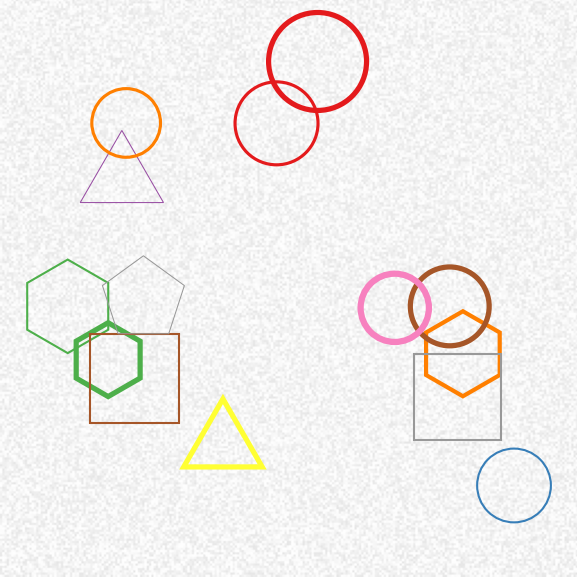[{"shape": "circle", "thickness": 2.5, "radius": 0.42, "center": [0.55, 0.893]}, {"shape": "circle", "thickness": 1.5, "radius": 0.36, "center": [0.479, 0.786]}, {"shape": "circle", "thickness": 1, "radius": 0.32, "center": [0.89, 0.158]}, {"shape": "hexagon", "thickness": 1, "radius": 0.41, "center": [0.117, 0.469]}, {"shape": "hexagon", "thickness": 2.5, "radius": 0.32, "center": [0.187, 0.376]}, {"shape": "triangle", "thickness": 0.5, "radius": 0.42, "center": [0.211, 0.69]}, {"shape": "hexagon", "thickness": 2, "radius": 0.37, "center": [0.802, 0.387]}, {"shape": "circle", "thickness": 1.5, "radius": 0.3, "center": [0.218, 0.786]}, {"shape": "triangle", "thickness": 2.5, "radius": 0.39, "center": [0.386, 0.23]}, {"shape": "circle", "thickness": 2.5, "radius": 0.34, "center": [0.779, 0.469]}, {"shape": "square", "thickness": 1, "radius": 0.39, "center": [0.233, 0.343]}, {"shape": "circle", "thickness": 3, "radius": 0.3, "center": [0.684, 0.466]}, {"shape": "pentagon", "thickness": 0.5, "radius": 0.37, "center": [0.248, 0.482]}, {"shape": "square", "thickness": 1, "radius": 0.37, "center": [0.792, 0.311]}]